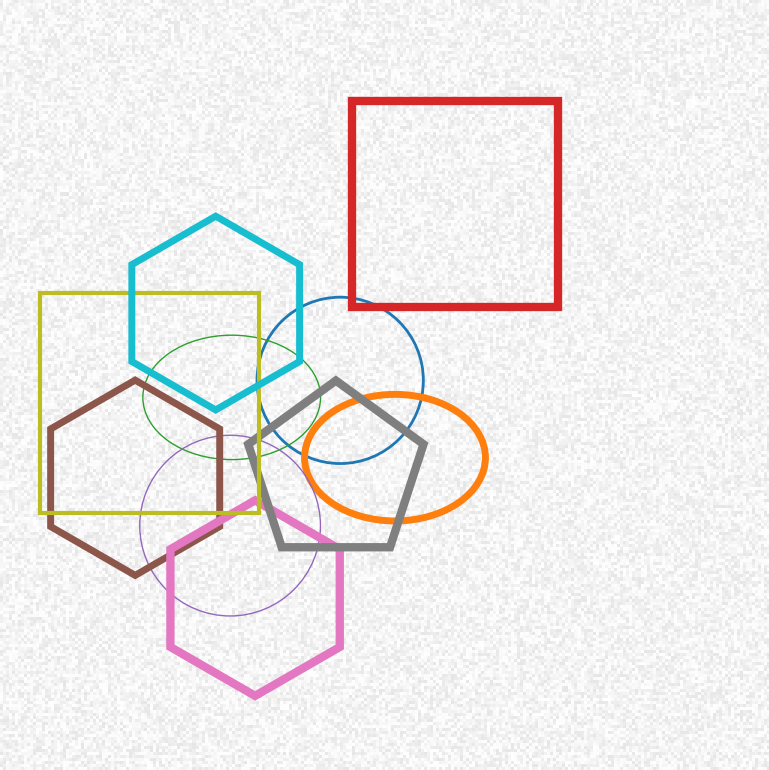[{"shape": "circle", "thickness": 1, "radius": 0.54, "center": [0.442, 0.506]}, {"shape": "oval", "thickness": 2.5, "radius": 0.59, "center": [0.513, 0.406]}, {"shape": "oval", "thickness": 0.5, "radius": 0.58, "center": [0.301, 0.484]}, {"shape": "square", "thickness": 3, "radius": 0.67, "center": [0.591, 0.735]}, {"shape": "circle", "thickness": 0.5, "radius": 0.59, "center": [0.299, 0.317]}, {"shape": "hexagon", "thickness": 2.5, "radius": 0.63, "center": [0.176, 0.38]}, {"shape": "hexagon", "thickness": 3, "radius": 0.63, "center": [0.331, 0.223]}, {"shape": "pentagon", "thickness": 3, "radius": 0.6, "center": [0.436, 0.386]}, {"shape": "square", "thickness": 1.5, "radius": 0.71, "center": [0.194, 0.477]}, {"shape": "hexagon", "thickness": 2.5, "radius": 0.63, "center": [0.28, 0.593]}]